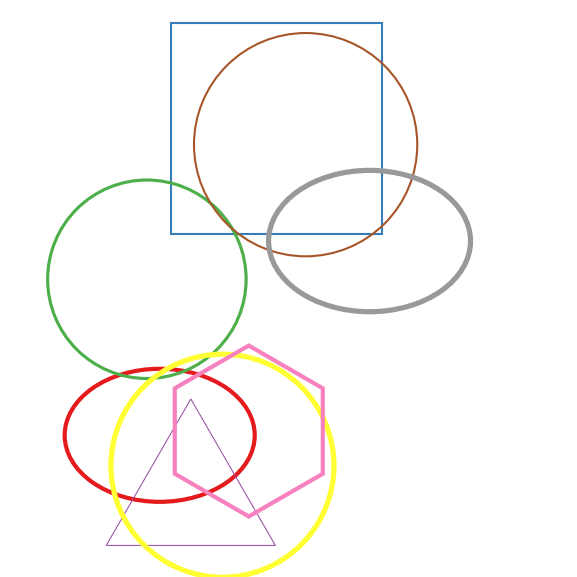[{"shape": "oval", "thickness": 2, "radius": 0.82, "center": [0.277, 0.245]}, {"shape": "square", "thickness": 1, "radius": 0.91, "center": [0.479, 0.777]}, {"shape": "circle", "thickness": 1.5, "radius": 0.86, "center": [0.254, 0.516]}, {"shape": "triangle", "thickness": 0.5, "radius": 0.85, "center": [0.33, 0.139]}, {"shape": "circle", "thickness": 2.5, "radius": 0.97, "center": [0.385, 0.193]}, {"shape": "circle", "thickness": 1, "radius": 0.97, "center": [0.529, 0.749]}, {"shape": "hexagon", "thickness": 2, "radius": 0.74, "center": [0.431, 0.253]}, {"shape": "oval", "thickness": 2.5, "radius": 0.87, "center": [0.64, 0.582]}]